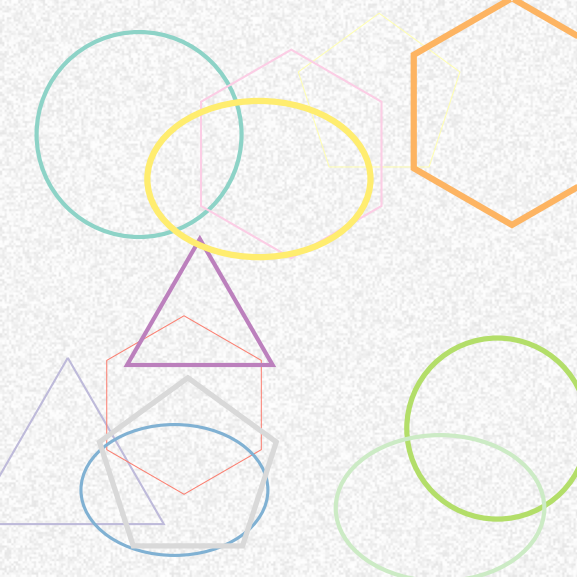[{"shape": "circle", "thickness": 2, "radius": 0.89, "center": [0.241, 0.766]}, {"shape": "pentagon", "thickness": 0.5, "radius": 0.74, "center": [0.656, 0.829]}, {"shape": "triangle", "thickness": 1, "radius": 0.96, "center": [0.117, 0.188]}, {"shape": "hexagon", "thickness": 0.5, "radius": 0.77, "center": [0.319, 0.298]}, {"shape": "oval", "thickness": 1.5, "radius": 0.81, "center": [0.302, 0.151]}, {"shape": "hexagon", "thickness": 3, "radius": 0.98, "center": [0.886, 0.806]}, {"shape": "circle", "thickness": 2.5, "radius": 0.78, "center": [0.861, 0.257]}, {"shape": "hexagon", "thickness": 1, "radius": 0.9, "center": [0.504, 0.733]}, {"shape": "pentagon", "thickness": 2.5, "radius": 0.8, "center": [0.325, 0.184]}, {"shape": "triangle", "thickness": 2, "radius": 0.73, "center": [0.346, 0.44]}, {"shape": "oval", "thickness": 2, "radius": 0.9, "center": [0.762, 0.119]}, {"shape": "oval", "thickness": 3, "radius": 0.97, "center": [0.448, 0.689]}]